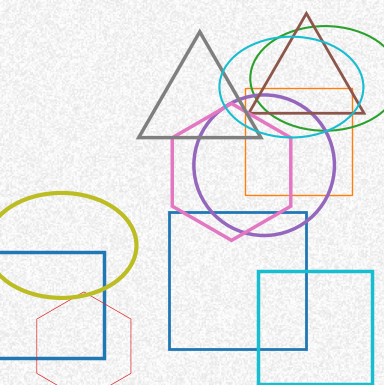[{"shape": "square", "thickness": 2.5, "radius": 0.69, "center": [0.133, 0.208]}, {"shape": "square", "thickness": 2, "radius": 0.89, "center": [0.617, 0.272]}, {"shape": "square", "thickness": 1, "radius": 0.7, "center": [0.776, 0.633]}, {"shape": "oval", "thickness": 1.5, "radius": 0.97, "center": [0.844, 0.796]}, {"shape": "hexagon", "thickness": 0.5, "radius": 0.71, "center": [0.218, 0.101]}, {"shape": "circle", "thickness": 2.5, "radius": 0.91, "center": [0.686, 0.571]}, {"shape": "triangle", "thickness": 2, "radius": 0.86, "center": [0.796, 0.792]}, {"shape": "hexagon", "thickness": 2.5, "radius": 0.89, "center": [0.601, 0.553]}, {"shape": "triangle", "thickness": 2.5, "radius": 0.92, "center": [0.519, 0.734]}, {"shape": "oval", "thickness": 3, "radius": 0.97, "center": [0.16, 0.363]}, {"shape": "square", "thickness": 2.5, "radius": 0.74, "center": [0.817, 0.15]}, {"shape": "oval", "thickness": 1.5, "radius": 0.93, "center": [0.757, 0.774]}]